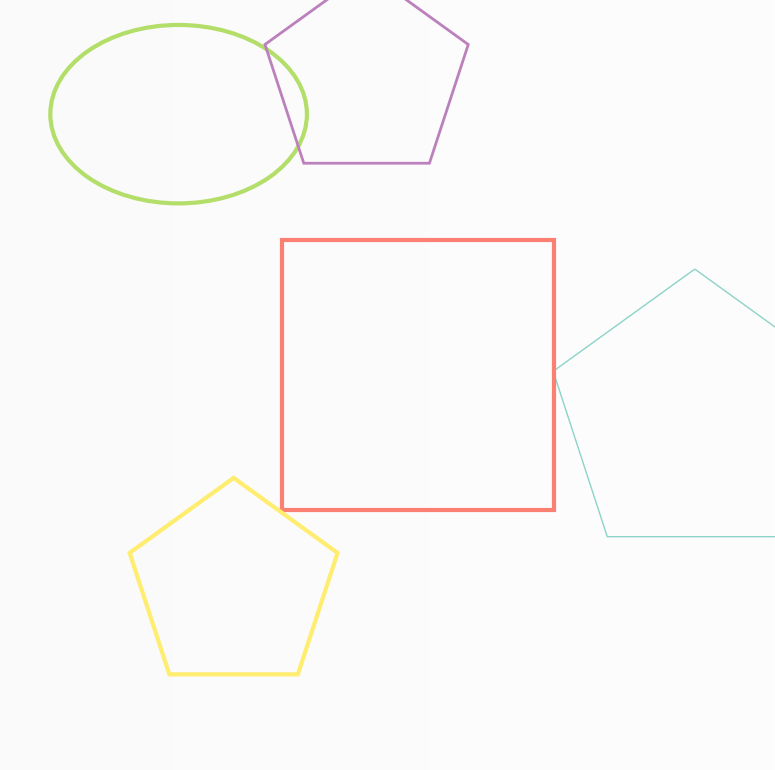[{"shape": "pentagon", "thickness": 0.5, "radius": 0.96, "center": [0.896, 0.458]}, {"shape": "square", "thickness": 1.5, "radius": 0.88, "center": [0.539, 0.513]}, {"shape": "oval", "thickness": 1.5, "radius": 0.83, "center": [0.23, 0.852]}, {"shape": "pentagon", "thickness": 1, "radius": 0.69, "center": [0.473, 0.9]}, {"shape": "pentagon", "thickness": 1.5, "radius": 0.71, "center": [0.301, 0.238]}]